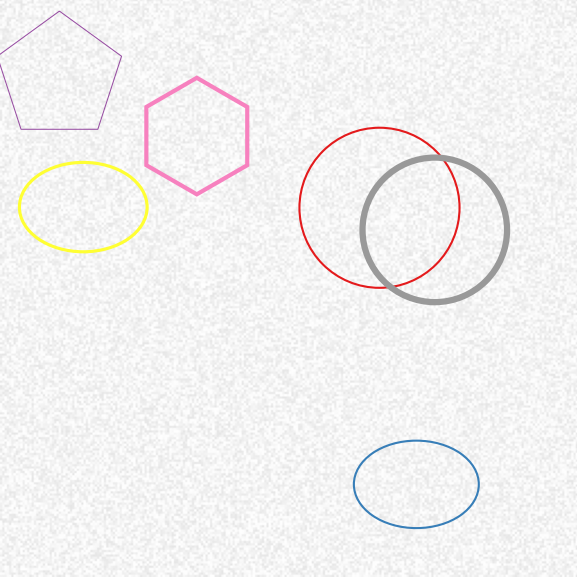[{"shape": "circle", "thickness": 1, "radius": 0.69, "center": [0.657, 0.639]}, {"shape": "oval", "thickness": 1, "radius": 0.54, "center": [0.721, 0.16]}, {"shape": "pentagon", "thickness": 0.5, "radius": 0.57, "center": [0.103, 0.867]}, {"shape": "oval", "thickness": 1.5, "radius": 0.55, "center": [0.144, 0.641]}, {"shape": "hexagon", "thickness": 2, "radius": 0.5, "center": [0.341, 0.764]}, {"shape": "circle", "thickness": 3, "radius": 0.63, "center": [0.753, 0.601]}]